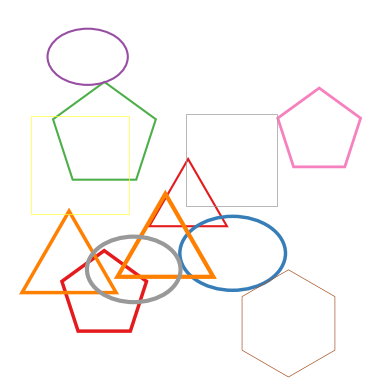[{"shape": "pentagon", "thickness": 2.5, "radius": 0.58, "center": [0.271, 0.233]}, {"shape": "triangle", "thickness": 1.5, "radius": 0.58, "center": [0.489, 0.471]}, {"shape": "oval", "thickness": 2.5, "radius": 0.69, "center": [0.604, 0.342]}, {"shape": "pentagon", "thickness": 1.5, "radius": 0.7, "center": [0.271, 0.647]}, {"shape": "oval", "thickness": 1.5, "radius": 0.52, "center": [0.228, 0.852]}, {"shape": "triangle", "thickness": 3, "radius": 0.72, "center": [0.43, 0.353]}, {"shape": "triangle", "thickness": 2.5, "radius": 0.71, "center": [0.179, 0.311]}, {"shape": "square", "thickness": 0.5, "radius": 0.64, "center": [0.207, 0.572]}, {"shape": "hexagon", "thickness": 0.5, "radius": 0.7, "center": [0.749, 0.16]}, {"shape": "pentagon", "thickness": 2, "radius": 0.57, "center": [0.829, 0.658]}, {"shape": "oval", "thickness": 3, "radius": 0.61, "center": [0.347, 0.3]}, {"shape": "square", "thickness": 0.5, "radius": 0.6, "center": [0.601, 0.585]}]